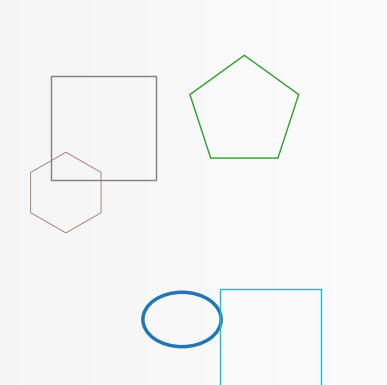[{"shape": "oval", "thickness": 2.5, "radius": 0.5, "center": [0.47, 0.17]}, {"shape": "pentagon", "thickness": 1, "radius": 0.74, "center": [0.631, 0.709]}, {"shape": "hexagon", "thickness": 0.5, "radius": 0.52, "center": [0.17, 0.5]}, {"shape": "square", "thickness": 1, "radius": 0.68, "center": [0.268, 0.667]}, {"shape": "square", "thickness": 1, "radius": 0.65, "center": [0.698, 0.119]}]